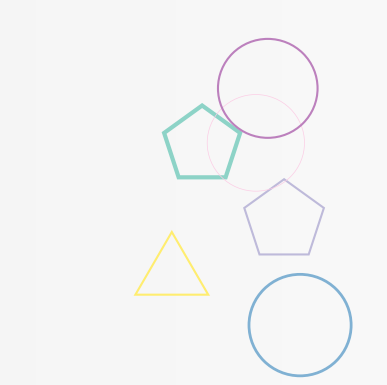[{"shape": "pentagon", "thickness": 3, "radius": 0.52, "center": [0.522, 0.623]}, {"shape": "pentagon", "thickness": 1.5, "radius": 0.54, "center": [0.733, 0.426]}, {"shape": "circle", "thickness": 2, "radius": 0.66, "center": [0.774, 0.156]}, {"shape": "circle", "thickness": 0.5, "radius": 0.63, "center": [0.66, 0.629]}, {"shape": "circle", "thickness": 1.5, "radius": 0.64, "center": [0.691, 0.77]}, {"shape": "triangle", "thickness": 1.5, "radius": 0.54, "center": [0.443, 0.289]}]